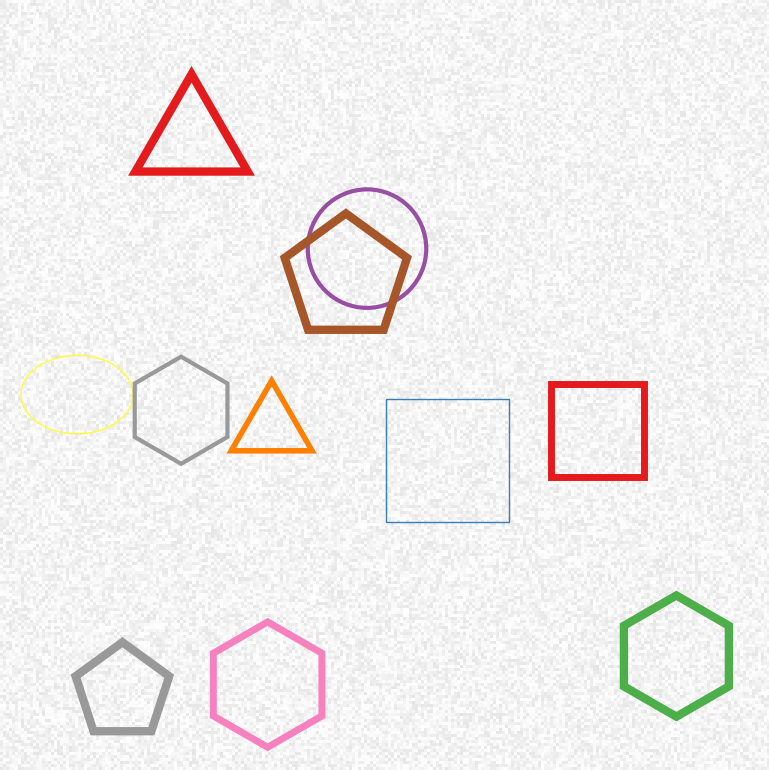[{"shape": "triangle", "thickness": 3, "radius": 0.42, "center": [0.249, 0.819]}, {"shape": "square", "thickness": 2.5, "radius": 0.3, "center": [0.776, 0.441]}, {"shape": "square", "thickness": 0.5, "radius": 0.4, "center": [0.581, 0.402]}, {"shape": "hexagon", "thickness": 3, "radius": 0.39, "center": [0.878, 0.148]}, {"shape": "circle", "thickness": 1.5, "radius": 0.38, "center": [0.477, 0.677]}, {"shape": "triangle", "thickness": 2, "radius": 0.3, "center": [0.353, 0.445]}, {"shape": "oval", "thickness": 0.5, "radius": 0.36, "center": [0.1, 0.488]}, {"shape": "pentagon", "thickness": 3, "radius": 0.42, "center": [0.449, 0.639]}, {"shape": "hexagon", "thickness": 2.5, "radius": 0.41, "center": [0.348, 0.111]}, {"shape": "hexagon", "thickness": 1.5, "radius": 0.35, "center": [0.235, 0.467]}, {"shape": "pentagon", "thickness": 3, "radius": 0.32, "center": [0.159, 0.102]}]